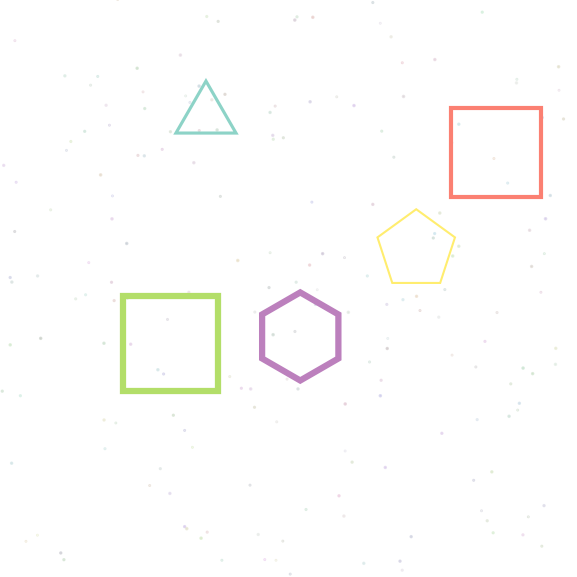[{"shape": "triangle", "thickness": 1.5, "radius": 0.3, "center": [0.357, 0.799]}, {"shape": "square", "thickness": 2, "radius": 0.39, "center": [0.859, 0.735]}, {"shape": "square", "thickness": 3, "radius": 0.41, "center": [0.295, 0.405]}, {"shape": "hexagon", "thickness": 3, "radius": 0.38, "center": [0.52, 0.417]}, {"shape": "pentagon", "thickness": 1, "radius": 0.35, "center": [0.721, 0.566]}]